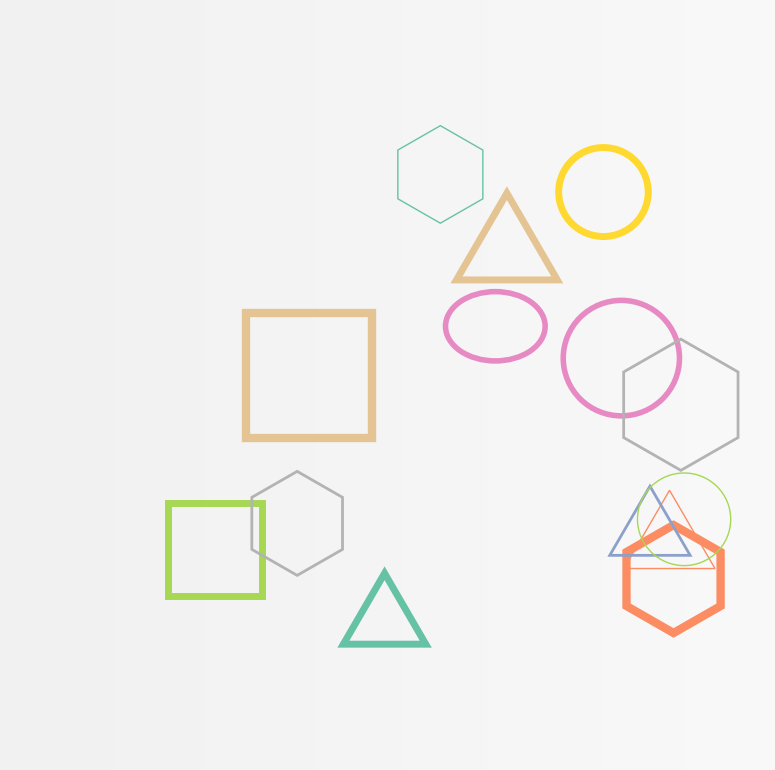[{"shape": "hexagon", "thickness": 0.5, "radius": 0.32, "center": [0.568, 0.773]}, {"shape": "triangle", "thickness": 2.5, "radius": 0.31, "center": [0.496, 0.194]}, {"shape": "hexagon", "thickness": 3, "radius": 0.35, "center": [0.869, 0.248]}, {"shape": "triangle", "thickness": 0.5, "radius": 0.34, "center": [0.864, 0.296]}, {"shape": "triangle", "thickness": 1, "radius": 0.3, "center": [0.839, 0.309]}, {"shape": "oval", "thickness": 2, "radius": 0.32, "center": [0.639, 0.576]}, {"shape": "circle", "thickness": 2, "radius": 0.37, "center": [0.802, 0.535]}, {"shape": "square", "thickness": 2.5, "radius": 0.3, "center": [0.277, 0.287]}, {"shape": "circle", "thickness": 0.5, "radius": 0.3, "center": [0.883, 0.326]}, {"shape": "circle", "thickness": 2.5, "radius": 0.29, "center": [0.779, 0.751]}, {"shape": "square", "thickness": 3, "radius": 0.41, "center": [0.399, 0.512]}, {"shape": "triangle", "thickness": 2.5, "radius": 0.38, "center": [0.654, 0.674]}, {"shape": "hexagon", "thickness": 1, "radius": 0.43, "center": [0.879, 0.474]}, {"shape": "hexagon", "thickness": 1, "radius": 0.34, "center": [0.383, 0.32]}]